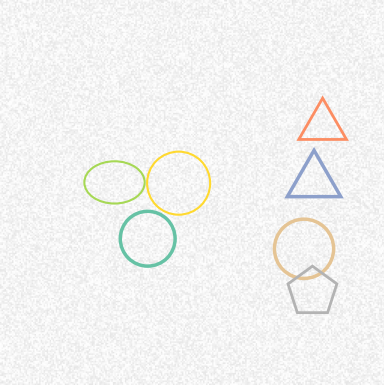[{"shape": "circle", "thickness": 2.5, "radius": 0.36, "center": [0.384, 0.38]}, {"shape": "triangle", "thickness": 2, "radius": 0.36, "center": [0.838, 0.674]}, {"shape": "triangle", "thickness": 2.5, "radius": 0.4, "center": [0.816, 0.529]}, {"shape": "oval", "thickness": 1.5, "radius": 0.39, "center": [0.297, 0.526]}, {"shape": "circle", "thickness": 1.5, "radius": 0.41, "center": [0.464, 0.524]}, {"shape": "circle", "thickness": 2.5, "radius": 0.38, "center": [0.79, 0.354]}, {"shape": "pentagon", "thickness": 2, "radius": 0.33, "center": [0.812, 0.242]}]